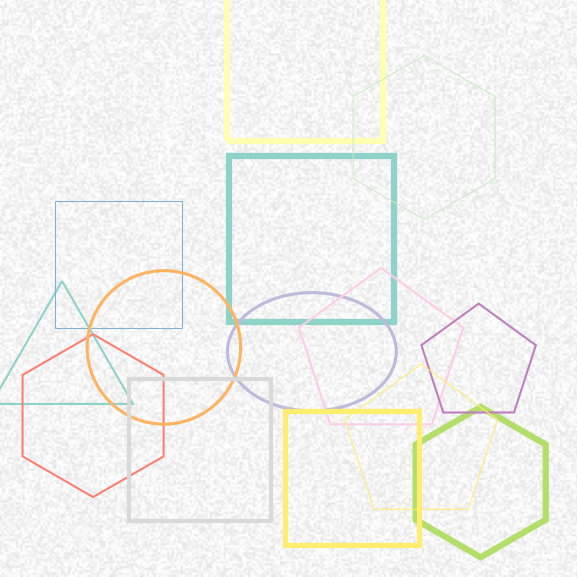[{"shape": "triangle", "thickness": 1, "radius": 0.71, "center": [0.107, 0.371]}, {"shape": "square", "thickness": 3, "radius": 0.72, "center": [0.539, 0.585]}, {"shape": "square", "thickness": 3, "radius": 0.68, "center": [0.528, 0.89]}, {"shape": "oval", "thickness": 1.5, "radius": 0.73, "center": [0.54, 0.39]}, {"shape": "hexagon", "thickness": 1, "radius": 0.71, "center": [0.161, 0.279]}, {"shape": "square", "thickness": 0.5, "radius": 0.55, "center": [0.205, 0.542]}, {"shape": "circle", "thickness": 1.5, "radius": 0.66, "center": [0.284, 0.398]}, {"shape": "hexagon", "thickness": 3, "radius": 0.65, "center": [0.832, 0.164]}, {"shape": "pentagon", "thickness": 1, "radius": 0.75, "center": [0.66, 0.385]}, {"shape": "square", "thickness": 2, "radius": 0.61, "center": [0.346, 0.219]}, {"shape": "pentagon", "thickness": 1, "radius": 0.52, "center": [0.829, 0.369]}, {"shape": "hexagon", "thickness": 0.5, "radius": 0.71, "center": [0.734, 0.761]}, {"shape": "pentagon", "thickness": 0.5, "radius": 0.7, "center": [0.729, 0.23]}, {"shape": "square", "thickness": 2.5, "radius": 0.58, "center": [0.61, 0.172]}]